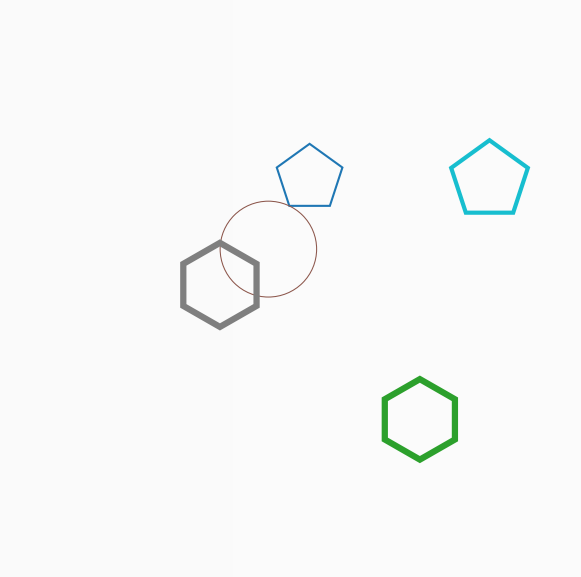[{"shape": "pentagon", "thickness": 1, "radius": 0.3, "center": [0.533, 0.691]}, {"shape": "hexagon", "thickness": 3, "radius": 0.35, "center": [0.722, 0.273]}, {"shape": "circle", "thickness": 0.5, "radius": 0.41, "center": [0.462, 0.568]}, {"shape": "hexagon", "thickness": 3, "radius": 0.36, "center": [0.378, 0.506]}, {"shape": "pentagon", "thickness": 2, "radius": 0.35, "center": [0.842, 0.687]}]